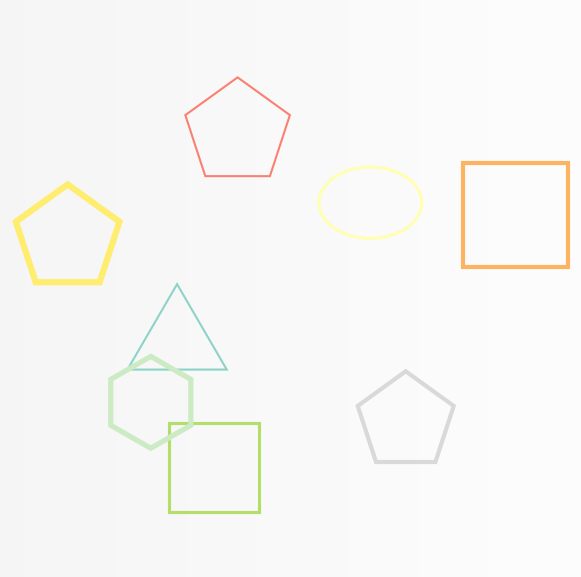[{"shape": "triangle", "thickness": 1, "radius": 0.49, "center": [0.305, 0.408]}, {"shape": "oval", "thickness": 1.5, "radius": 0.44, "center": [0.637, 0.648]}, {"shape": "pentagon", "thickness": 1, "radius": 0.47, "center": [0.409, 0.771]}, {"shape": "square", "thickness": 2, "radius": 0.45, "center": [0.886, 0.626]}, {"shape": "square", "thickness": 1.5, "radius": 0.39, "center": [0.369, 0.19]}, {"shape": "pentagon", "thickness": 2, "radius": 0.43, "center": [0.698, 0.269]}, {"shape": "hexagon", "thickness": 2.5, "radius": 0.4, "center": [0.259, 0.302]}, {"shape": "pentagon", "thickness": 3, "radius": 0.47, "center": [0.116, 0.586]}]